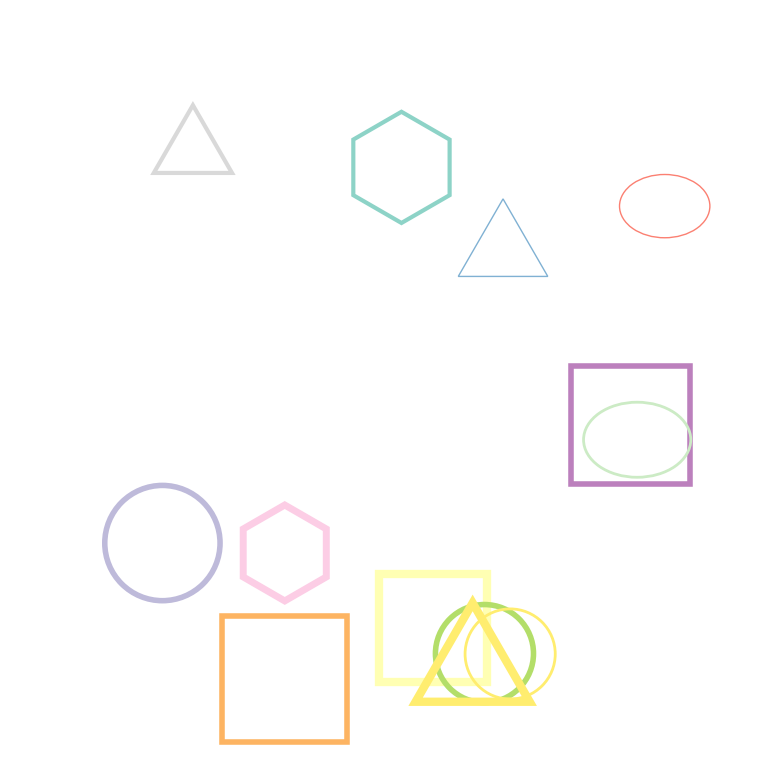[{"shape": "hexagon", "thickness": 1.5, "radius": 0.36, "center": [0.521, 0.783]}, {"shape": "square", "thickness": 3, "radius": 0.35, "center": [0.562, 0.184]}, {"shape": "circle", "thickness": 2, "radius": 0.37, "center": [0.211, 0.295]}, {"shape": "oval", "thickness": 0.5, "radius": 0.29, "center": [0.863, 0.732]}, {"shape": "triangle", "thickness": 0.5, "radius": 0.34, "center": [0.653, 0.675]}, {"shape": "square", "thickness": 2, "radius": 0.41, "center": [0.37, 0.118]}, {"shape": "circle", "thickness": 2, "radius": 0.32, "center": [0.629, 0.151]}, {"shape": "hexagon", "thickness": 2.5, "radius": 0.31, "center": [0.37, 0.282]}, {"shape": "triangle", "thickness": 1.5, "radius": 0.29, "center": [0.251, 0.805]}, {"shape": "square", "thickness": 2, "radius": 0.39, "center": [0.819, 0.448]}, {"shape": "oval", "thickness": 1, "radius": 0.35, "center": [0.827, 0.429]}, {"shape": "triangle", "thickness": 3, "radius": 0.43, "center": [0.614, 0.131]}, {"shape": "circle", "thickness": 1, "radius": 0.29, "center": [0.663, 0.151]}]